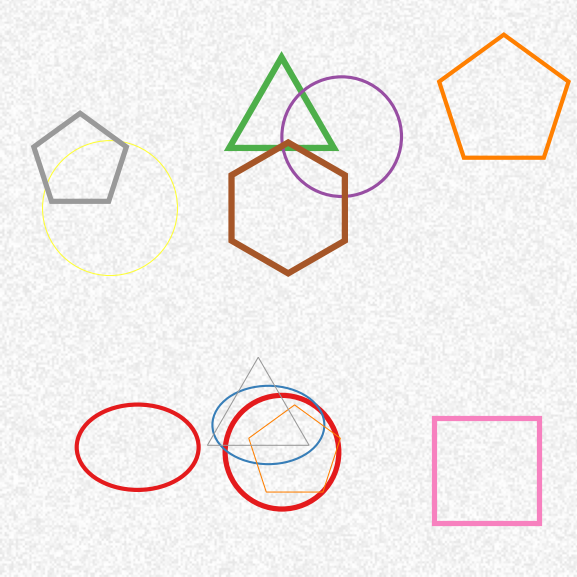[{"shape": "circle", "thickness": 2.5, "radius": 0.49, "center": [0.488, 0.216]}, {"shape": "oval", "thickness": 2, "radius": 0.53, "center": [0.238, 0.225]}, {"shape": "oval", "thickness": 1, "radius": 0.48, "center": [0.465, 0.263]}, {"shape": "triangle", "thickness": 3, "radius": 0.52, "center": [0.488, 0.795]}, {"shape": "circle", "thickness": 1.5, "radius": 0.52, "center": [0.592, 0.763]}, {"shape": "pentagon", "thickness": 0.5, "radius": 0.42, "center": [0.51, 0.215]}, {"shape": "pentagon", "thickness": 2, "radius": 0.59, "center": [0.872, 0.821]}, {"shape": "circle", "thickness": 0.5, "radius": 0.58, "center": [0.19, 0.639]}, {"shape": "hexagon", "thickness": 3, "radius": 0.57, "center": [0.499, 0.639]}, {"shape": "square", "thickness": 2.5, "radius": 0.45, "center": [0.842, 0.184]}, {"shape": "triangle", "thickness": 0.5, "radius": 0.51, "center": [0.447, 0.279]}, {"shape": "pentagon", "thickness": 2.5, "radius": 0.42, "center": [0.139, 0.719]}]